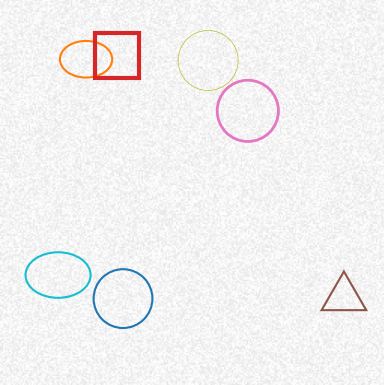[{"shape": "circle", "thickness": 1.5, "radius": 0.38, "center": [0.32, 0.224]}, {"shape": "oval", "thickness": 1.5, "radius": 0.34, "center": [0.224, 0.846]}, {"shape": "square", "thickness": 3, "radius": 0.29, "center": [0.304, 0.856]}, {"shape": "triangle", "thickness": 1.5, "radius": 0.33, "center": [0.893, 0.228]}, {"shape": "circle", "thickness": 2, "radius": 0.4, "center": [0.644, 0.712]}, {"shape": "circle", "thickness": 0.5, "radius": 0.39, "center": [0.541, 0.843]}, {"shape": "oval", "thickness": 1.5, "radius": 0.42, "center": [0.151, 0.286]}]